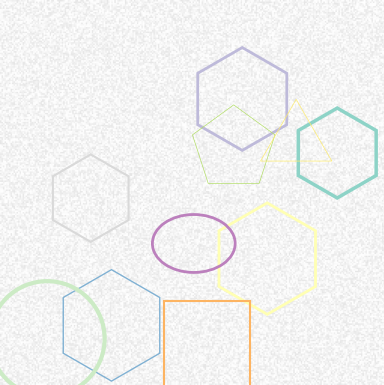[{"shape": "hexagon", "thickness": 2.5, "radius": 0.58, "center": [0.876, 0.603]}, {"shape": "hexagon", "thickness": 2, "radius": 0.72, "center": [0.694, 0.328]}, {"shape": "hexagon", "thickness": 2, "radius": 0.67, "center": [0.629, 0.743]}, {"shape": "hexagon", "thickness": 1, "radius": 0.72, "center": [0.29, 0.155]}, {"shape": "square", "thickness": 1.5, "radius": 0.56, "center": [0.537, 0.106]}, {"shape": "pentagon", "thickness": 0.5, "radius": 0.56, "center": [0.607, 0.615]}, {"shape": "hexagon", "thickness": 1.5, "radius": 0.57, "center": [0.236, 0.485]}, {"shape": "oval", "thickness": 2, "radius": 0.54, "center": [0.503, 0.368]}, {"shape": "circle", "thickness": 3, "radius": 0.75, "center": [0.122, 0.12]}, {"shape": "triangle", "thickness": 0.5, "radius": 0.53, "center": [0.769, 0.635]}]